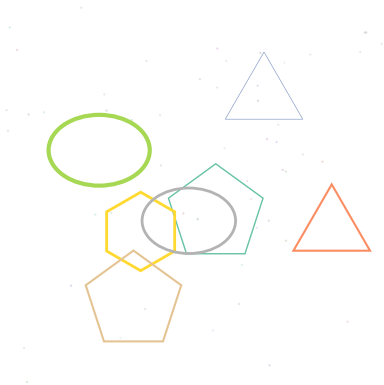[{"shape": "pentagon", "thickness": 1, "radius": 0.65, "center": [0.56, 0.445]}, {"shape": "triangle", "thickness": 1.5, "radius": 0.57, "center": [0.862, 0.406]}, {"shape": "triangle", "thickness": 0.5, "radius": 0.58, "center": [0.686, 0.749]}, {"shape": "oval", "thickness": 3, "radius": 0.66, "center": [0.258, 0.61]}, {"shape": "hexagon", "thickness": 2, "radius": 0.51, "center": [0.365, 0.399]}, {"shape": "pentagon", "thickness": 1.5, "radius": 0.65, "center": [0.347, 0.219]}, {"shape": "oval", "thickness": 2, "radius": 0.61, "center": [0.49, 0.427]}]